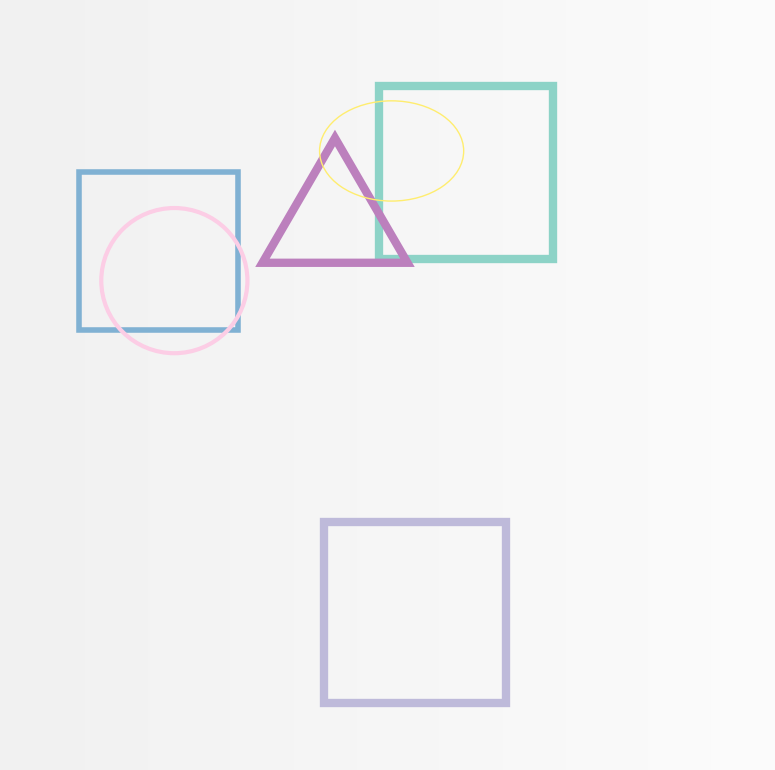[{"shape": "square", "thickness": 3, "radius": 0.56, "center": [0.601, 0.776]}, {"shape": "square", "thickness": 3, "radius": 0.59, "center": [0.536, 0.205]}, {"shape": "square", "thickness": 2, "radius": 0.51, "center": [0.205, 0.674]}, {"shape": "circle", "thickness": 1.5, "radius": 0.47, "center": [0.225, 0.636]}, {"shape": "triangle", "thickness": 3, "radius": 0.54, "center": [0.432, 0.713]}, {"shape": "oval", "thickness": 0.5, "radius": 0.46, "center": [0.505, 0.804]}]